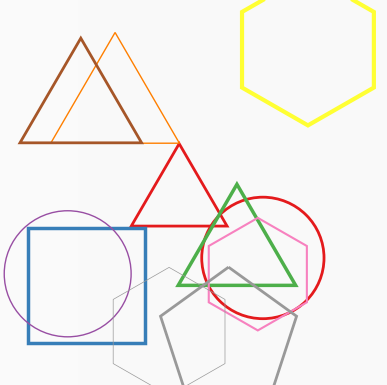[{"shape": "circle", "thickness": 2, "radius": 0.79, "center": [0.678, 0.33]}, {"shape": "triangle", "thickness": 2, "radius": 0.71, "center": [0.462, 0.484]}, {"shape": "square", "thickness": 2.5, "radius": 0.75, "center": [0.223, 0.258]}, {"shape": "triangle", "thickness": 2.5, "radius": 0.88, "center": [0.611, 0.346]}, {"shape": "circle", "thickness": 1, "radius": 0.82, "center": [0.175, 0.289]}, {"shape": "triangle", "thickness": 1, "radius": 0.96, "center": [0.297, 0.724]}, {"shape": "hexagon", "thickness": 3, "radius": 0.98, "center": [0.795, 0.871]}, {"shape": "triangle", "thickness": 2, "radius": 0.91, "center": [0.209, 0.72]}, {"shape": "hexagon", "thickness": 1.5, "radius": 0.73, "center": [0.665, 0.288]}, {"shape": "pentagon", "thickness": 2, "radius": 0.92, "center": [0.59, 0.122]}, {"shape": "hexagon", "thickness": 0.5, "radius": 0.83, "center": [0.436, 0.139]}]